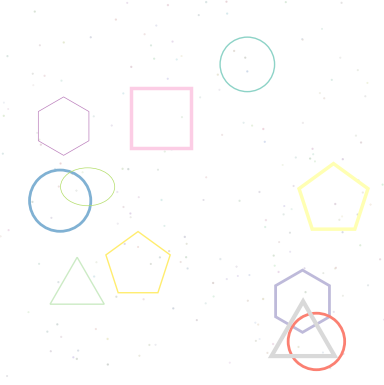[{"shape": "circle", "thickness": 1, "radius": 0.35, "center": [0.642, 0.833]}, {"shape": "pentagon", "thickness": 2.5, "radius": 0.47, "center": [0.866, 0.481]}, {"shape": "hexagon", "thickness": 2, "radius": 0.4, "center": [0.786, 0.218]}, {"shape": "circle", "thickness": 2, "radius": 0.37, "center": [0.822, 0.113]}, {"shape": "circle", "thickness": 2, "radius": 0.4, "center": [0.156, 0.479]}, {"shape": "oval", "thickness": 0.5, "radius": 0.35, "center": [0.228, 0.515]}, {"shape": "square", "thickness": 2.5, "radius": 0.39, "center": [0.417, 0.692]}, {"shape": "triangle", "thickness": 3, "radius": 0.47, "center": [0.787, 0.123]}, {"shape": "hexagon", "thickness": 0.5, "radius": 0.38, "center": [0.165, 0.672]}, {"shape": "triangle", "thickness": 1, "radius": 0.41, "center": [0.2, 0.251]}, {"shape": "pentagon", "thickness": 1, "radius": 0.44, "center": [0.359, 0.311]}]